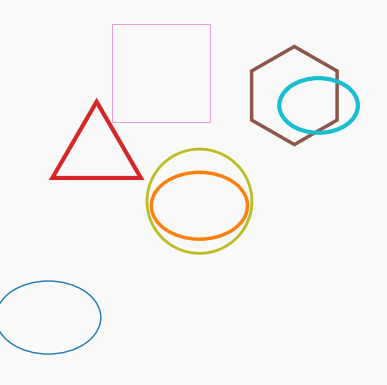[{"shape": "oval", "thickness": 1, "radius": 0.68, "center": [0.125, 0.175]}, {"shape": "oval", "thickness": 2.5, "radius": 0.62, "center": [0.515, 0.466]}, {"shape": "triangle", "thickness": 3, "radius": 0.66, "center": [0.249, 0.604]}, {"shape": "hexagon", "thickness": 2.5, "radius": 0.64, "center": [0.76, 0.752]}, {"shape": "square", "thickness": 0.5, "radius": 0.63, "center": [0.415, 0.811]}, {"shape": "circle", "thickness": 2, "radius": 0.68, "center": [0.515, 0.477]}, {"shape": "oval", "thickness": 3, "radius": 0.51, "center": [0.822, 0.726]}]